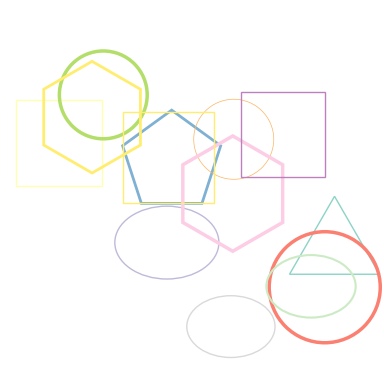[{"shape": "triangle", "thickness": 1, "radius": 0.67, "center": [0.869, 0.355]}, {"shape": "square", "thickness": 1, "radius": 0.56, "center": [0.154, 0.628]}, {"shape": "oval", "thickness": 1, "radius": 0.68, "center": [0.433, 0.37]}, {"shape": "circle", "thickness": 2.5, "radius": 0.72, "center": [0.843, 0.254]}, {"shape": "pentagon", "thickness": 2, "radius": 0.67, "center": [0.446, 0.58]}, {"shape": "circle", "thickness": 0.5, "radius": 0.52, "center": [0.607, 0.638]}, {"shape": "circle", "thickness": 2.5, "radius": 0.57, "center": [0.268, 0.754]}, {"shape": "hexagon", "thickness": 2.5, "radius": 0.75, "center": [0.605, 0.497]}, {"shape": "oval", "thickness": 1, "radius": 0.57, "center": [0.6, 0.152]}, {"shape": "square", "thickness": 1, "radius": 0.55, "center": [0.735, 0.65]}, {"shape": "oval", "thickness": 1.5, "radius": 0.58, "center": [0.808, 0.256]}, {"shape": "square", "thickness": 1, "radius": 0.59, "center": [0.437, 0.591]}, {"shape": "hexagon", "thickness": 2, "radius": 0.72, "center": [0.239, 0.696]}]